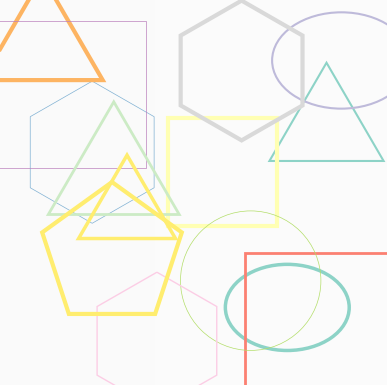[{"shape": "triangle", "thickness": 1.5, "radius": 0.85, "center": [0.843, 0.667]}, {"shape": "oval", "thickness": 2.5, "radius": 0.8, "center": [0.741, 0.202]}, {"shape": "square", "thickness": 3, "radius": 0.7, "center": [0.575, 0.554]}, {"shape": "oval", "thickness": 1.5, "radius": 0.89, "center": [0.881, 0.843]}, {"shape": "square", "thickness": 2, "radius": 0.93, "center": [0.819, 0.158]}, {"shape": "hexagon", "thickness": 0.5, "radius": 0.92, "center": [0.238, 0.605]}, {"shape": "triangle", "thickness": 3, "radius": 0.9, "center": [0.109, 0.882]}, {"shape": "circle", "thickness": 0.5, "radius": 0.91, "center": [0.647, 0.271]}, {"shape": "hexagon", "thickness": 1, "radius": 0.89, "center": [0.405, 0.115]}, {"shape": "hexagon", "thickness": 3, "radius": 0.91, "center": [0.623, 0.817]}, {"shape": "square", "thickness": 0.5, "radius": 0.96, "center": [0.186, 0.754]}, {"shape": "triangle", "thickness": 2, "radius": 0.98, "center": [0.294, 0.54]}, {"shape": "triangle", "thickness": 2.5, "radius": 0.72, "center": [0.328, 0.453]}, {"shape": "pentagon", "thickness": 3, "radius": 0.95, "center": [0.289, 0.338]}]